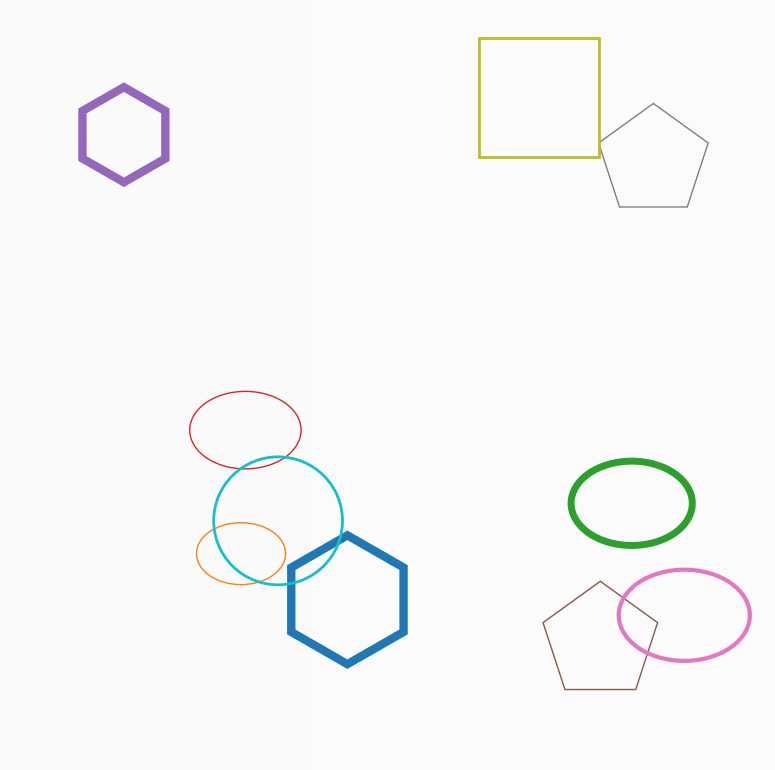[{"shape": "hexagon", "thickness": 3, "radius": 0.42, "center": [0.448, 0.221]}, {"shape": "oval", "thickness": 0.5, "radius": 0.29, "center": [0.311, 0.281]}, {"shape": "oval", "thickness": 2.5, "radius": 0.39, "center": [0.815, 0.346]}, {"shape": "oval", "thickness": 0.5, "radius": 0.36, "center": [0.317, 0.441]}, {"shape": "hexagon", "thickness": 3, "radius": 0.31, "center": [0.16, 0.825]}, {"shape": "pentagon", "thickness": 0.5, "radius": 0.39, "center": [0.775, 0.167]}, {"shape": "oval", "thickness": 1.5, "radius": 0.42, "center": [0.883, 0.201]}, {"shape": "pentagon", "thickness": 0.5, "radius": 0.37, "center": [0.843, 0.791]}, {"shape": "square", "thickness": 1, "radius": 0.39, "center": [0.695, 0.874]}, {"shape": "circle", "thickness": 1, "radius": 0.42, "center": [0.359, 0.324]}]